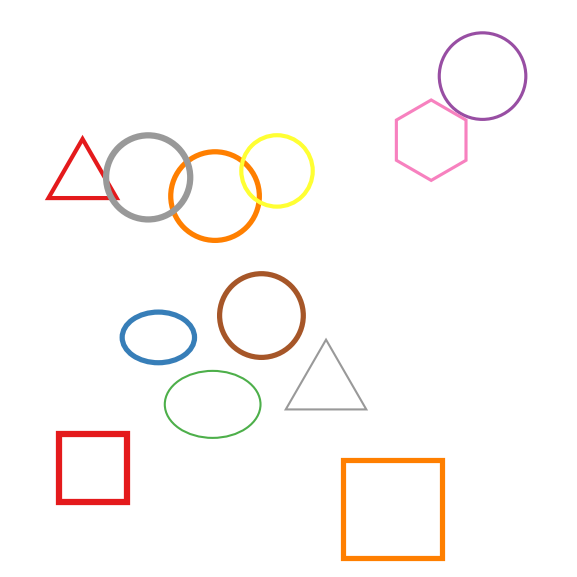[{"shape": "square", "thickness": 3, "radius": 0.29, "center": [0.16, 0.189]}, {"shape": "triangle", "thickness": 2, "radius": 0.34, "center": [0.143, 0.69]}, {"shape": "oval", "thickness": 2.5, "radius": 0.31, "center": [0.274, 0.415]}, {"shape": "oval", "thickness": 1, "radius": 0.41, "center": [0.368, 0.299]}, {"shape": "circle", "thickness": 1.5, "radius": 0.37, "center": [0.836, 0.867]}, {"shape": "square", "thickness": 2.5, "radius": 0.43, "center": [0.68, 0.118]}, {"shape": "circle", "thickness": 2.5, "radius": 0.38, "center": [0.372, 0.66]}, {"shape": "circle", "thickness": 2, "radius": 0.31, "center": [0.48, 0.703]}, {"shape": "circle", "thickness": 2.5, "radius": 0.36, "center": [0.453, 0.453]}, {"shape": "hexagon", "thickness": 1.5, "radius": 0.35, "center": [0.747, 0.756]}, {"shape": "circle", "thickness": 3, "radius": 0.36, "center": [0.257, 0.692]}, {"shape": "triangle", "thickness": 1, "radius": 0.4, "center": [0.565, 0.33]}]